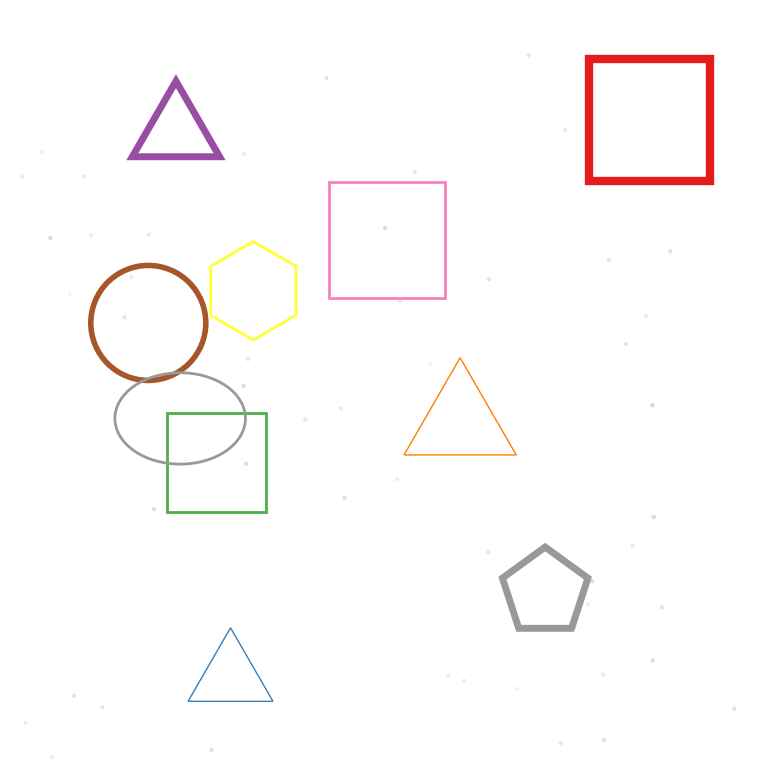[{"shape": "square", "thickness": 3, "radius": 0.4, "center": [0.843, 0.844]}, {"shape": "triangle", "thickness": 0.5, "radius": 0.32, "center": [0.299, 0.121]}, {"shape": "square", "thickness": 1, "radius": 0.32, "center": [0.282, 0.4]}, {"shape": "triangle", "thickness": 2.5, "radius": 0.33, "center": [0.229, 0.829]}, {"shape": "triangle", "thickness": 0.5, "radius": 0.42, "center": [0.598, 0.451]}, {"shape": "hexagon", "thickness": 1, "radius": 0.32, "center": [0.329, 0.622]}, {"shape": "circle", "thickness": 2, "radius": 0.37, "center": [0.193, 0.581]}, {"shape": "square", "thickness": 1, "radius": 0.38, "center": [0.503, 0.688]}, {"shape": "pentagon", "thickness": 2.5, "radius": 0.29, "center": [0.708, 0.231]}, {"shape": "oval", "thickness": 1, "radius": 0.42, "center": [0.234, 0.457]}]